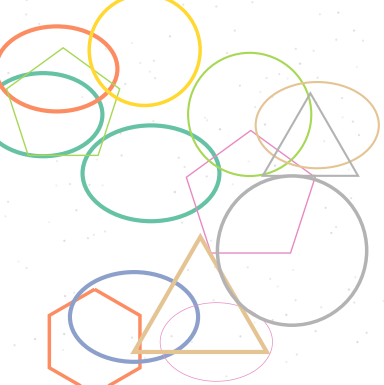[{"shape": "oval", "thickness": 3, "radius": 0.89, "center": [0.392, 0.55]}, {"shape": "oval", "thickness": 3, "radius": 0.77, "center": [0.112, 0.702]}, {"shape": "oval", "thickness": 3, "radius": 0.79, "center": [0.147, 0.821]}, {"shape": "hexagon", "thickness": 2.5, "radius": 0.68, "center": [0.246, 0.113]}, {"shape": "oval", "thickness": 3, "radius": 0.83, "center": [0.348, 0.177]}, {"shape": "pentagon", "thickness": 1, "radius": 0.88, "center": [0.651, 0.485]}, {"shape": "oval", "thickness": 0.5, "radius": 0.73, "center": [0.562, 0.112]}, {"shape": "circle", "thickness": 1.5, "radius": 0.8, "center": [0.649, 0.703]}, {"shape": "pentagon", "thickness": 1, "radius": 0.77, "center": [0.164, 0.721]}, {"shape": "circle", "thickness": 2.5, "radius": 0.72, "center": [0.376, 0.87]}, {"shape": "triangle", "thickness": 3, "radius": 1.0, "center": [0.52, 0.185]}, {"shape": "oval", "thickness": 1.5, "radius": 0.8, "center": [0.824, 0.675]}, {"shape": "triangle", "thickness": 1.5, "radius": 0.71, "center": [0.806, 0.615]}, {"shape": "circle", "thickness": 2.5, "radius": 0.97, "center": [0.759, 0.349]}]